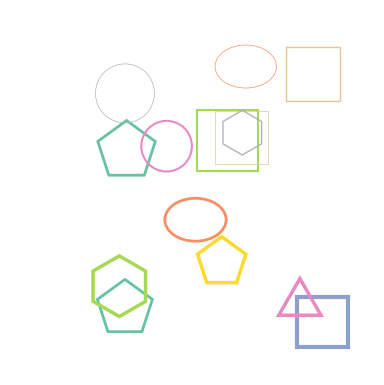[{"shape": "pentagon", "thickness": 2, "radius": 0.38, "center": [0.324, 0.199]}, {"shape": "pentagon", "thickness": 2, "radius": 0.39, "center": [0.329, 0.608]}, {"shape": "oval", "thickness": 2, "radius": 0.4, "center": [0.508, 0.429]}, {"shape": "oval", "thickness": 0.5, "radius": 0.4, "center": [0.638, 0.827]}, {"shape": "square", "thickness": 3, "radius": 0.33, "center": [0.837, 0.163]}, {"shape": "triangle", "thickness": 2.5, "radius": 0.32, "center": [0.779, 0.213]}, {"shape": "circle", "thickness": 1.5, "radius": 0.33, "center": [0.433, 0.62]}, {"shape": "hexagon", "thickness": 2.5, "radius": 0.39, "center": [0.31, 0.257]}, {"shape": "square", "thickness": 1.5, "radius": 0.4, "center": [0.592, 0.635]}, {"shape": "pentagon", "thickness": 2.5, "radius": 0.33, "center": [0.576, 0.319]}, {"shape": "square", "thickness": 1, "radius": 0.35, "center": [0.814, 0.809]}, {"shape": "square", "thickness": 0.5, "radius": 0.34, "center": [0.628, 0.642]}, {"shape": "hexagon", "thickness": 1, "radius": 0.29, "center": [0.629, 0.655]}, {"shape": "circle", "thickness": 0.5, "radius": 0.38, "center": [0.325, 0.757]}]